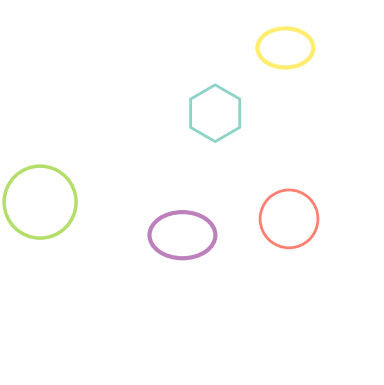[{"shape": "hexagon", "thickness": 2, "radius": 0.37, "center": [0.559, 0.706]}, {"shape": "circle", "thickness": 2, "radius": 0.38, "center": [0.751, 0.431]}, {"shape": "circle", "thickness": 2.5, "radius": 0.47, "center": [0.104, 0.475]}, {"shape": "oval", "thickness": 3, "radius": 0.43, "center": [0.474, 0.389]}, {"shape": "oval", "thickness": 3, "radius": 0.36, "center": [0.741, 0.875]}]